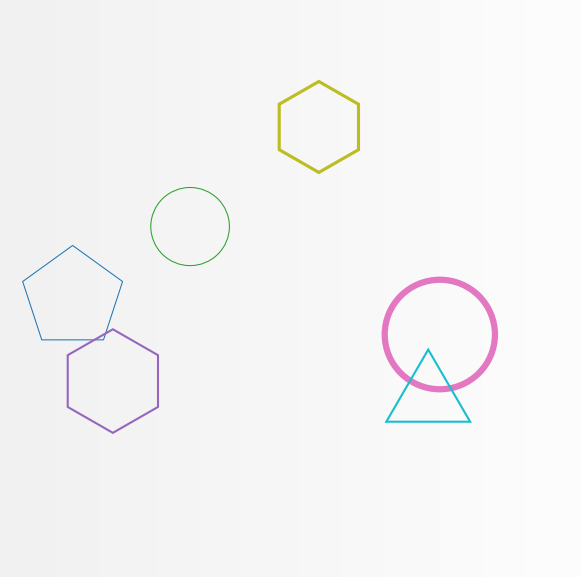[{"shape": "pentagon", "thickness": 0.5, "radius": 0.45, "center": [0.125, 0.484]}, {"shape": "circle", "thickness": 0.5, "radius": 0.34, "center": [0.327, 0.607]}, {"shape": "hexagon", "thickness": 1, "radius": 0.45, "center": [0.194, 0.339]}, {"shape": "circle", "thickness": 3, "radius": 0.47, "center": [0.757, 0.42]}, {"shape": "hexagon", "thickness": 1.5, "radius": 0.39, "center": [0.549, 0.779]}, {"shape": "triangle", "thickness": 1, "radius": 0.42, "center": [0.737, 0.311]}]